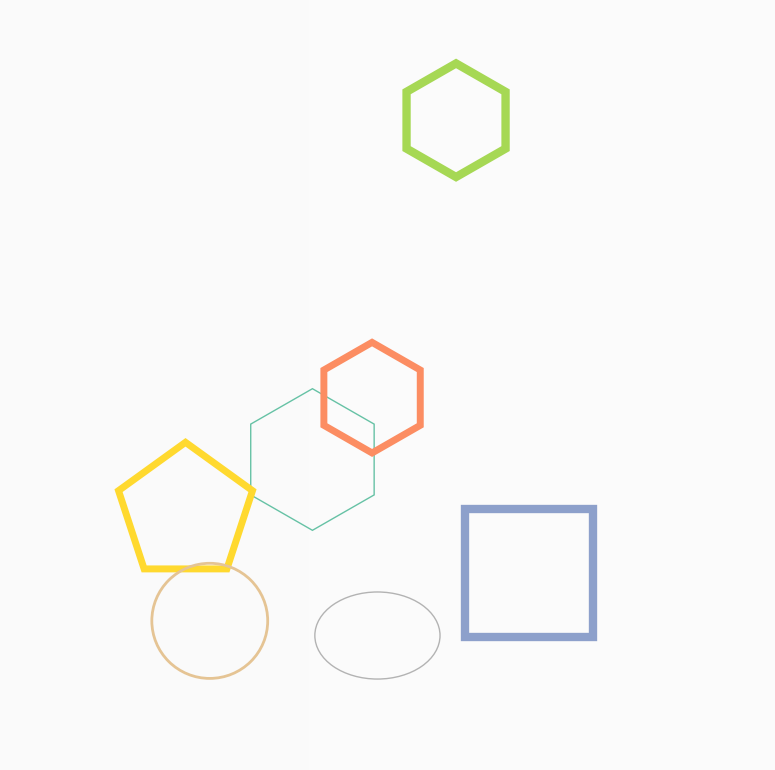[{"shape": "hexagon", "thickness": 0.5, "radius": 0.46, "center": [0.403, 0.403]}, {"shape": "hexagon", "thickness": 2.5, "radius": 0.36, "center": [0.48, 0.484]}, {"shape": "square", "thickness": 3, "radius": 0.42, "center": [0.683, 0.256]}, {"shape": "hexagon", "thickness": 3, "radius": 0.37, "center": [0.588, 0.844]}, {"shape": "pentagon", "thickness": 2.5, "radius": 0.45, "center": [0.239, 0.335]}, {"shape": "circle", "thickness": 1, "radius": 0.37, "center": [0.271, 0.194]}, {"shape": "oval", "thickness": 0.5, "radius": 0.4, "center": [0.487, 0.175]}]